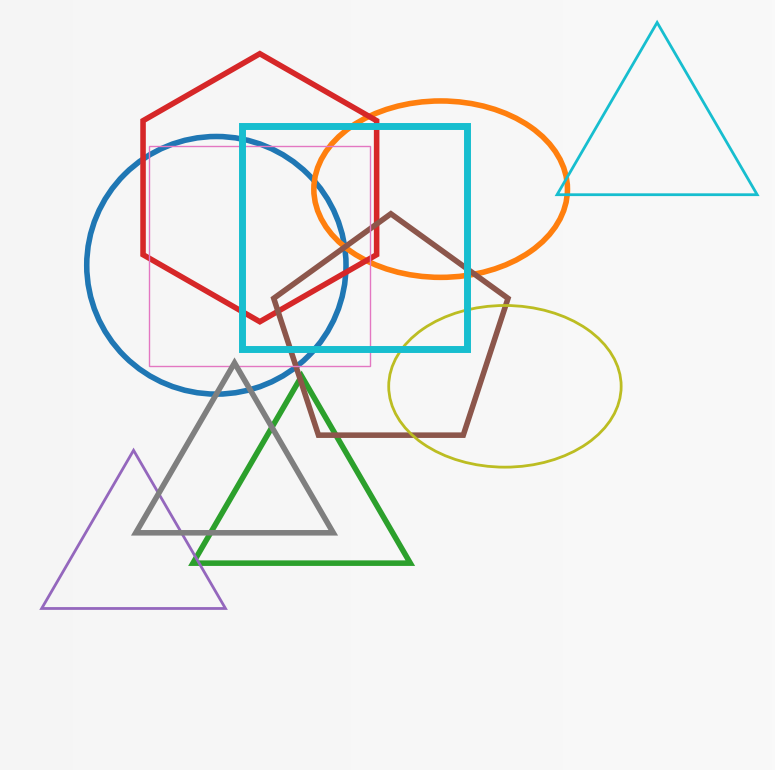[{"shape": "circle", "thickness": 2, "radius": 0.84, "center": [0.279, 0.655]}, {"shape": "oval", "thickness": 2, "radius": 0.82, "center": [0.569, 0.754]}, {"shape": "triangle", "thickness": 2, "radius": 0.81, "center": [0.389, 0.35]}, {"shape": "hexagon", "thickness": 2, "radius": 0.87, "center": [0.335, 0.756]}, {"shape": "triangle", "thickness": 1, "radius": 0.68, "center": [0.172, 0.278]}, {"shape": "pentagon", "thickness": 2, "radius": 0.79, "center": [0.504, 0.563]}, {"shape": "square", "thickness": 0.5, "radius": 0.71, "center": [0.335, 0.667]}, {"shape": "triangle", "thickness": 2, "radius": 0.74, "center": [0.303, 0.382]}, {"shape": "oval", "thickness": 1, "radius": 0.75, "center": [0.652, 0.498]}, {"shape": "square", "thickness": 2.5, "radius": 0.73, "center": [0.457, 0.692]}, {"shape": "triangle", "thickness": 1, "radius": 0.75, "center": [0.848, 0.822]}]